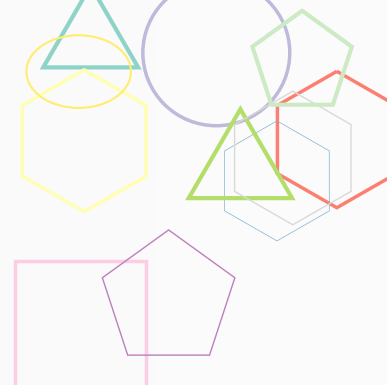[{"shape": "triangle", "thickness": 3, "radius": 0.71, "center": [0.234, 0.896]}, {"shape": "hexagon", "thickness": 2.5, "radius": 0.92, "center": [0.217, 0.634]}, {"shape": "circle", "thickness": 2.5, "radius": 0.95, "center": [0.558, 0.863]}, {"shape": "hexagon", "thickness": 2.5, "radius": 0.89, "center": [0.869, 0.638]}, {"shape": "hexagon", "thickness": 0.5, "radius": 0.78, "center": [0.715, 0.53]}, {"shape": "triangle", "thickness": 3, "radius": 0.77, "center": [0.62, 0.562]}, {"shape": "square", "thickness": 2.5, "radius": 0.85, "center": [0.208, 0.152]}, {"shape": "hexagon", "thickness": 1, "radius": 0.87, "center": [0.756, 0.59]}, {"shape": "pentagon", "thickness": 1, "radius": 0.9, "center": [0.435, 0.223]}, {"shape": "pentagon", "thickness": 3, "radius": 0.67, "center": [0.78, 0.837]}, {"shape": "oval", "thickness": 1.5, "radius": 0.67, "center": [0.203, 0.814]}]